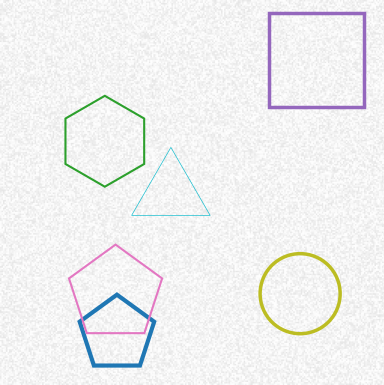[{"shape": "pentagon", "thickness": 3, "radius": 0.51, "center": [0.304, 0.133]}, {"shape": "hexagon", "thickness": 1.5, "radius": 0.59, "center": [0.272, 0.633]}, {"shape": "square", "thickness": 2.5, "radius": 0.61, "center": [0.822, 0.845]}, {"shape": "pentagon", "thickness": 1.5, "radius": 0.64, "center": [0.3, 0.238]}, {"shape": "circle", "thickness": 2.5, "radius": 0.52, "center": [0.78, 0.237]}, {"shape": "triangle", "thickness": 0.5, "radius": 0.59, "center": [0.444, 0.499]}]